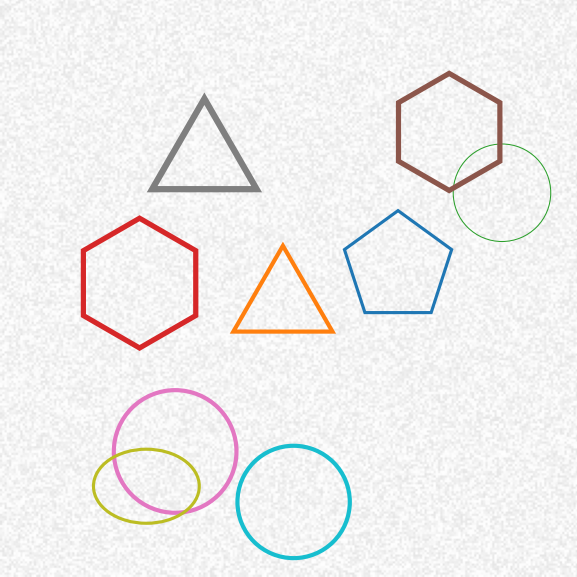[{"shape": "pentagon", "thickness": 1.5, "radius": 0.49, "center": [0.689, 0.537]}, {"shape": "triangle", "thickness": 2, "radius": 0.5, "center": [0.49, 0.474]}, {"shape": "circle", "thickness": 0.5, "radius": 0.42, "center": [0.869, 0.665]}, {"shape": "hexagon", "thickness": 2.5, "radius": 0.56, "center": [0.242, 0.509]}, {"shape": "hexagon", "thickness": 2.5, "radius": 0.51, "center": [0.778, 0.771]}, {"shape": "circle", "thickness": 2, "radius": 0.53, "center": [0.303, 0.217]}, {"shape": "triangle", "thickness": 3, "radius": 0.52, "center": [0.354, 0.724]}, {"shape": "oval", "thickness": 1.5, "radius": 0.46, "center": [0.253, 0.157]}, {"shape": "circle", "thickness": 2, "radius": 0.49, "center": [0.508, 0.13]}]